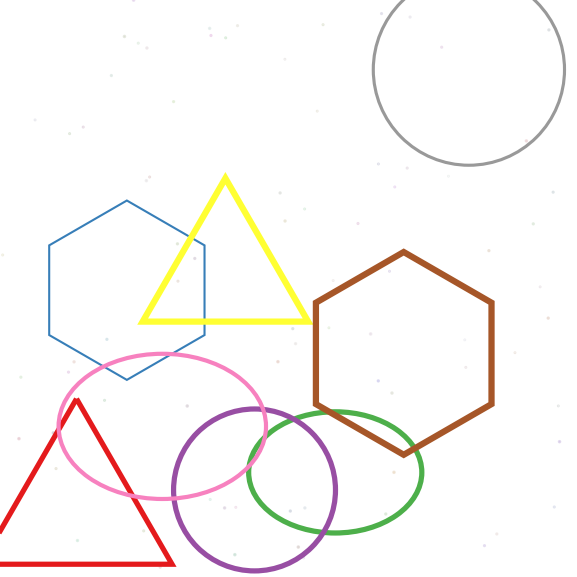[{"shape": "triangle", "thickness": 2.5, "radius": 0.96, "center": [0.132, 0.118]}, {"shape": "hexagon", "thickness": 1, "radius": 0.78, "center": [0.22, 0.497]}, {"shape": "oval", "thickness": 2.5, "radius": 0.75, "center": [0.581, 0.181]}, {"shape": "circle", "thickness": 2.5, "radius": 0.7, "center": [0.441, 0.151]}, {"shape": "triangle", "thickness": 3, "radius": 0.83, "center": [0.39, 0.525]}, {"shape": "hexagon", "thickness": 3, "radius": 0.88, "center": [0.699, 0.387]}, {"shape": "oval", "thickness": 2, "radius": 0.9, "center": [0.281, 0.261]}, {"shape": "circle", "thickness": 1.5, "radius": 0.83, "center": [0.812, 0.879]}]